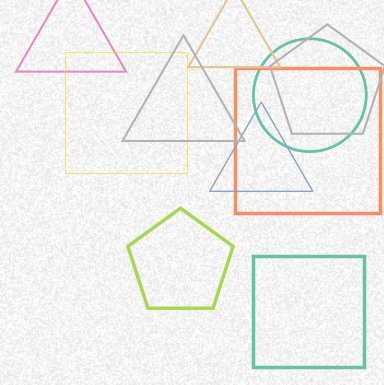[{"shape": "square", "thickness": 2.5, "radius": 0.72, "center": [0.801, 0.19]}, {"shape": "circle", "thickness": 2, "radius": 0.73, "center": [0.805, 0.753]}, {"shape": "square", "thickness": 2.5, "radius": 0.94, "center": [0.798, 0.635]}, {"shape": "triangle", "thickness": 1, "radius": 0.77, "center": [0.679, 0.58]}, {"shape": "triangle", "thickness": 1.5, "radius": 0.82, "center": [0.185, 0.896]}, {"shape": "pentagon", "thickness": 2.5, "radius": 0.72, "center": [0.469, 0.316]}, {"shape": "square", "thickness": 0.5, "radius": 0.79, "center": [0.327, 0.708]}, {"shape": "triangle", "thickness": 1.5, "radius": 0.69, "center": [0.608, 0.894]}, {"shape": "triangle", "thickness": 1.5, "radius": 0.92, "center": [0.477, 0.725]}, {"shape": "pentagon", "thickness": 1.5, "radius": 0.78, "center": [0.85, 0.78]}]